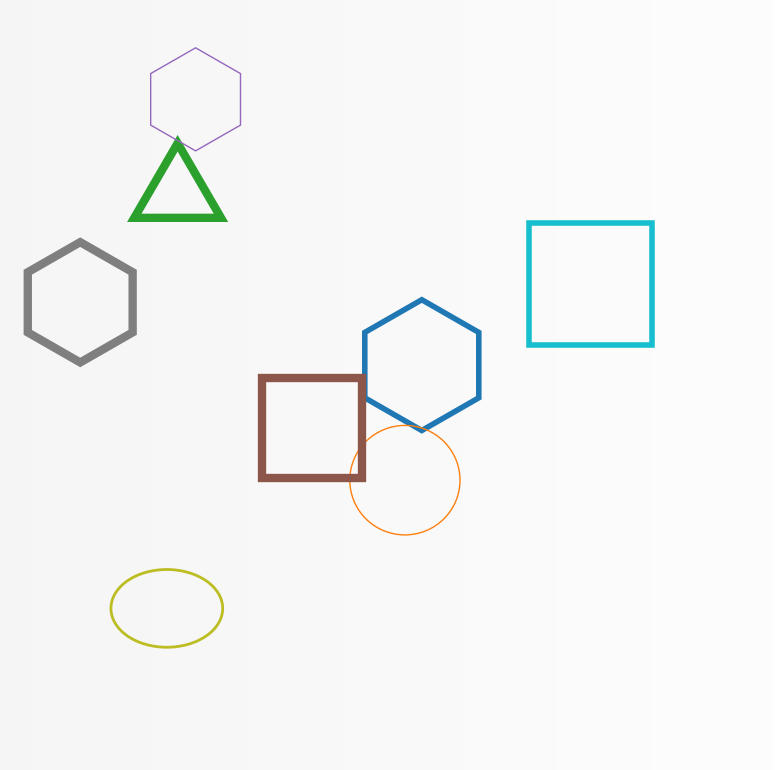[{"shape": "hexagon", "thickness": 2, "radius": 0.42, "center": [0.544, 0.526]}, {"shape": "circle", "thickness": 0.5, "radius": 0.36, "center": [0.522, 0.376]}, {"shape": "triangle", "thickness": 3, "radius": 0.32, "center": [0.229, 0.749]}, {"shape": "hexagon", "thickness": 0.5, "radius": 0.33, "center": [0.252, 0.871]}, {"shape": "square", "thickness": 3, "radius": 0.32, "center": [0.403, 0.444]}, {"shape": "hexagon", "thickness": 3, "radius": 0.39, "center": [0.103, 0.607]}, {"shape": "oval", "thickness": 1, "radius": 0.36, "center": [0.215, 0.21]}, {"shape": "square", "thickness": 2, "radius": 0.4, "center": [0.762, 0.631]}]